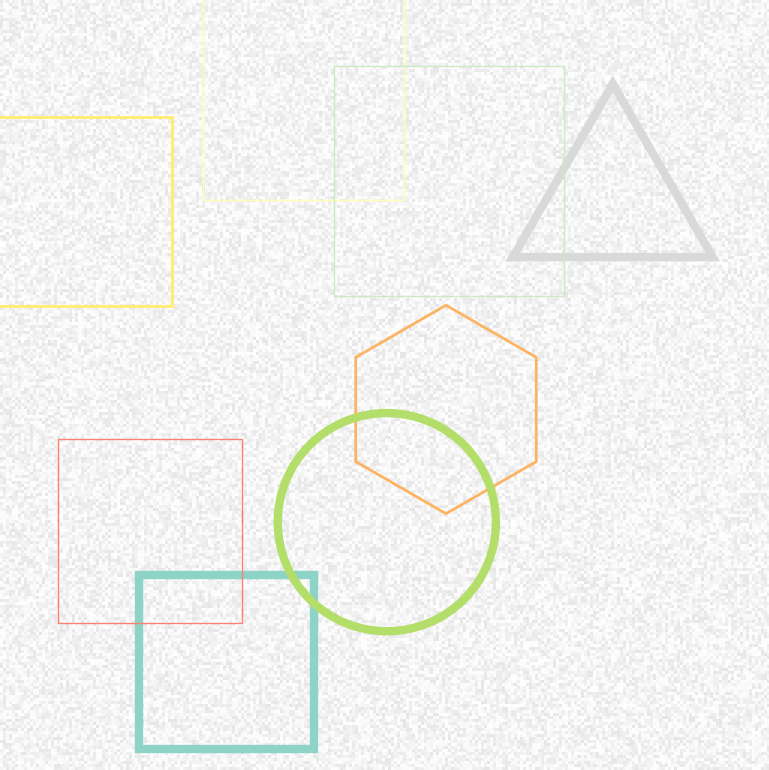[{"shape": "square", "thickness": 3, "radius": 0.57, "center": [0.294, 0.14]}, {"shape": "square", "thickness": 0.5, "radius": 0.65, "center": [0.395, 0.871]}, {"shape": "square", "thickness": 0.5, "radius": 0.6, "center": [0.195, 0.31]}, {"shape": "hexagon", "thickness": 1, "radius": 0.68, "center": [0.579, 0.468]}, {"shape": "circle", "thickness": 3, "radius": 0.71, "center": [0.502, 0.322]}, {"shape": "triangle", "thickness": 3, "radius": 0.75, "center": [0.796, 0.741]}, {"shape": "square", "thickness": 0.5, "radius": 0.75, "center": [0.583, 0.765]}, {"shape": "square", "thickness": 1, "radius": 0.61, "center": [0.101, 0.725]}]